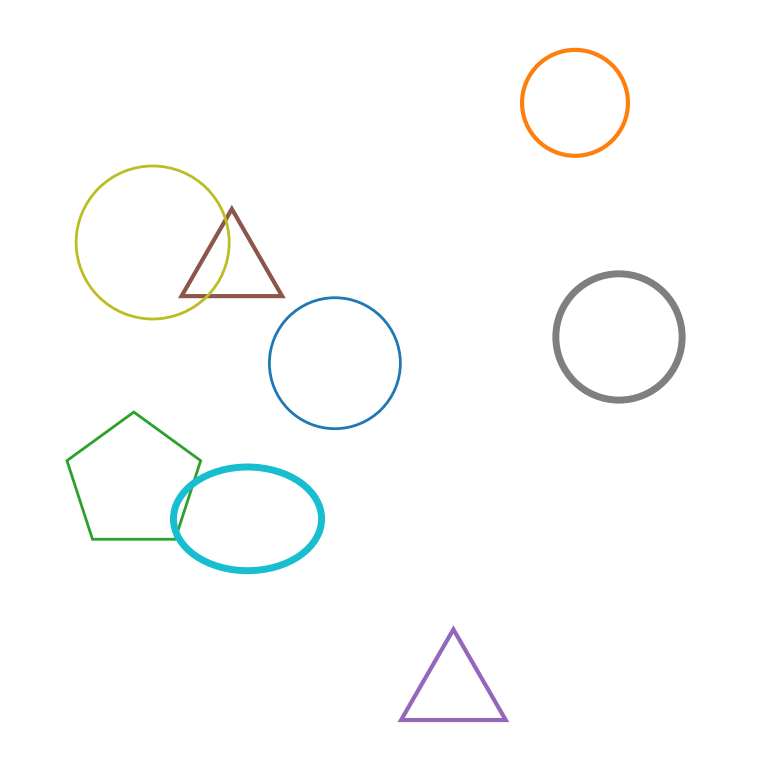[{"shape": "circle", "thickness": 1, "radius": 0.43, "center": [0.435, 0.528]}, {"shape": "circle", "thickness": 1.5, "radius": 0.34, "center": [0.747, 0.866]}, {"shape": "pentagon", "thickness": 1, "radius": 0.46, "center": [0.174, 0.374]}, {"shape": "triangle", "thickness": 1.5, "radius": 0.39, "center": [0.589, 0.104]}, {"shape": "triangle", "thickness": 1.5, "radius": 0.38, "center": [0.301, 0.653]}, {"shape": "circle", "thickness": 2.5, "radius": 0.41, "center": [0.804, 0.562]}, {"shape": "circle", "thickness": 1, "radius": 0.5, "center": [0.198, 0.685]}, {"shape": "oval", "thickness": 2.5, "radius": 0.48, "center": [0.321, 0.326]}]